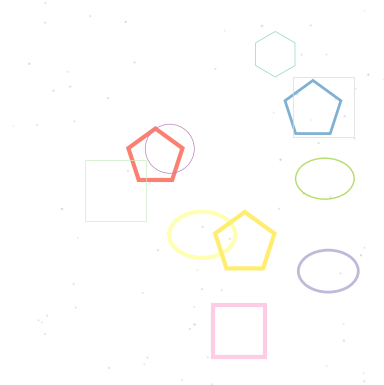[{"shape": "hexagon", "thickness": 0.5, "radius": 0.3, "center": [0.715, 0.859]}, {"shape": "oval", "thickness": 3, "radius": 0.43, "center": [0.525, 0.39]}, {"shape": "oval", "thickness": 2, "radius": 0.39, "center": [0.853, 0.296]}, {"shape": "pentagon", "thickness": 3, "radius": 0.37, "center": [0.404, 0.592]}, {"shape": "pentagon", "thickness": 2, "radius": 0.38, "center": [0.813, 0.715]}, {"shape": "oval", "thickness": 1, "radius": 0.38, "center": [0.844, 0.536]}, {"shape": "square", "thickness": 3, "radius": 0.34, "center": [0.621, 0.14]}, {"shape": "square", "thickness": 0.5, "radius": 0.39, "center": [0.84, 0.722]}, {"shape": "circle", "thickness": 0.5, "radius": 0.32, "center": [0.441, 0.614]}, {"shape": "square", "thickness": 0.5, "radius": 0.39, "center": [0.3, 0.506]}, {"shape": "pentagon", "thickness": 3, "radius": 0.4, "center": [0.636, 0.368]}]